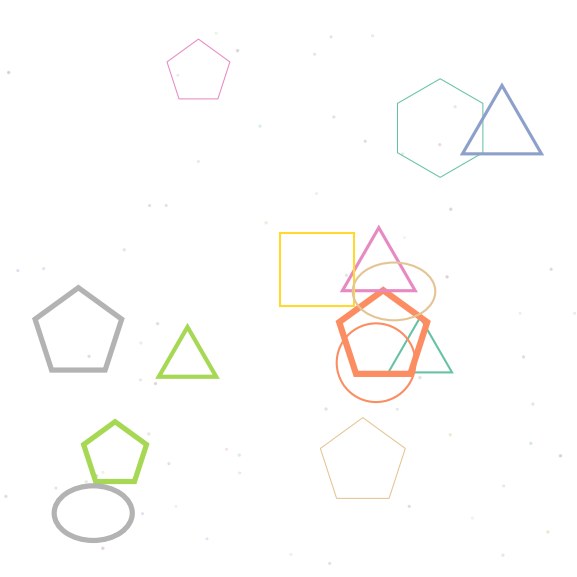[{"shape": "hexagon", "thickness": 0.5, "radius": 0.43, "center": [0.762, 0.777]}, {"shape": "triangle", "thickness": 1, "radius": 0.32, "center": [0.728, 0.386]}, {"shape": "pentagon", "thickness": 3, "radius": 0.4, "center": [0.664, 0.417]}, {"shape": "circle", "thickness": 1, "radius": 0.34, "center": [0.651, 0.371]}, {"shape": "triangle", "thickness": 1.5, "radius": 0.39, "center": [0.869, 0.772]}, {"shape": "pentagon", "thickness": 0.5, "radius": 0.29, "center": [0.344, 0.874]}, {"shape": "triangle", "thickness": 1.5, "radius": 0.36, "center": [0.656, 0.532]}, {"shape": "triangle", "thickness": 2, "radius": 0.29, "center": [0.325, 0.375]}, {"shape": "pentagon", "thickness": 2.5, "radius": 0.29, "center": [0.199, 0.212]}, {"shape": "square", "thickness": 1, "radius": 0.32, "center": [0.549, 0.533]}, {"shape": "oval", "thickness": 1, "radius": 0.36, "center": [0.682, 0.494]}, {"shape": "pentagon", "thickness": 0.5, "radius": 0.39, "center": [0.628, 0.199]}, {"shape": "oval", "thickness": 2.5, "radius": 0.34, "center": [0.161, 0.111]}, {"shape": "pentagon", "thickness": 2.5, "radius": 0.39, "center": [0.136, 0.422]}]